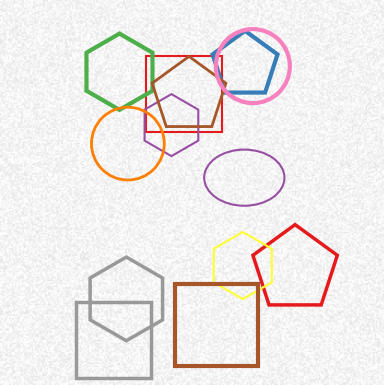[{"shape": "pentagon", "thickness": 2.5, "radius": 0.58, "center": [0.767, 0.301]}, {"shape": "square", "thickness": 1.5, "radius": 0.49, "center": [0.478, 0.756]}, {"shape": "pentagon", "thickness": 3, "radius": 0.44, "center": [0.637, 0.831]}, {"shape": "hexagon", "thickness": 3, "radius": 0.49, "center": [0.31, 0.814]}, {"shape": "oval", "thickness": 1.5, "radius": 0.52, "center": [0.635, 0.539]}, {"shape": "hexagon", "thickness": 1.5, "radius": 0.4, "center": [0.445, 0.675]}, {"shape": "circle", "thickness": 2, "radius": 0.47, "center": [0.332, 0.627]}, {"shape": "hexagon", "thickness": 1.5, "radius": 0.44, "center": [0.631, 0.31]}, {"shape": "pentagon", "thickness": 2, "radius": 0.5, "center": [0.491, 0.753]}, {"shape": "square", "thickness": 3, "radius": 0.54, "center": [0.562, 0.156]}, {"shape": "circle", "thickness": 3, "radius": 0.48, "center": [0.657, 0.828]}, {"shape": "square", "thickness": 2.5, "radius": 0.49, "center": [0.294, 0.117]}, {"shape": "hexagon", "thickness": 2.5, "radius": 0.54, "center": [0.328, 0.224]}]